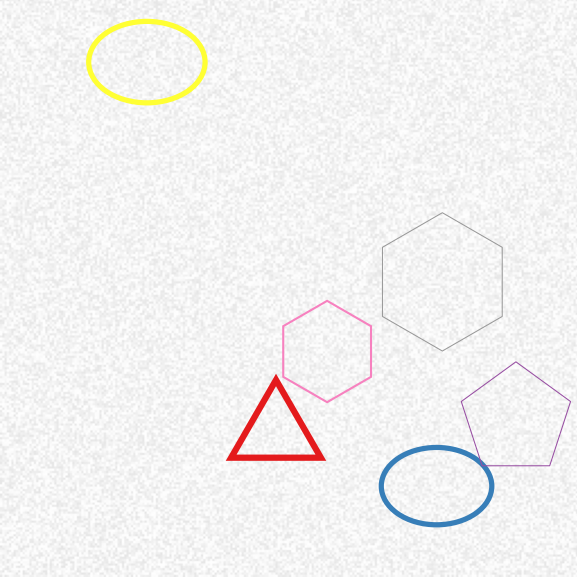[{"shape": "triangle", "thickness": 3, "radius": 0.45, "center": [0.478, 0.251]}, {"shape": "oval", "thickness": 2.5, "radius": 0.48, "center": [0.756, 0.157]}, {"shape": "pentagon", "thickness": 0.5, "radius": 0.5, "center": [0.893, 0.273]}, {"shape": "oval", "thickness": 2.5, "radius": 0.5, "center": [0.254, 0.892]}, {"shape": "hexagon", "thickness": 1, "radius": 0.44, "center": [0.566, 0.39]}, {"shape": "hexagon", "thickness": 0.5, "radius": 0.6, "center": [0.766, 0.511]}]